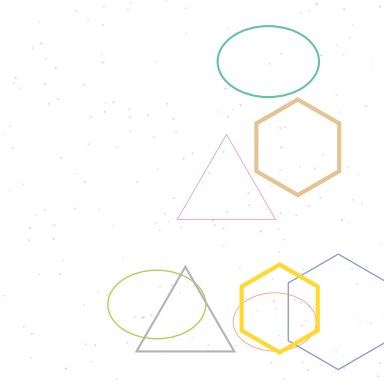[{"shape": "oval", "thickness": 1.5, "radius": 0.66, "center": [0.697, 0.84]}, {"shape": "oval", "thickness": 0.5, "radius": 0.54, "center": [0.713, 0.164]}, {"shape": "hexagon", "thickness": 1, "radius": 0.75, "center": [0.879, 0.19]}, {"shape": "triangle", "thickness": 0.5, "radius": 0.74, "center": [0.588, 0.503]}, {"shape": "oval", "thickness": 1, "radius": 0.64, "center": [0.407, 0.209]}, {"shape": "hexagon", "thickness": 3, "radius": 0.57, "center": [0.726, 0.199]}, {"shape": "hexagon", "thickness": 3, "radius": 0.62, "center": [0.773, 0.617]}, {"shape": "triangle", "thickness": 1.5, "radius": 0.73, "center": [0.481, 0.16]}]